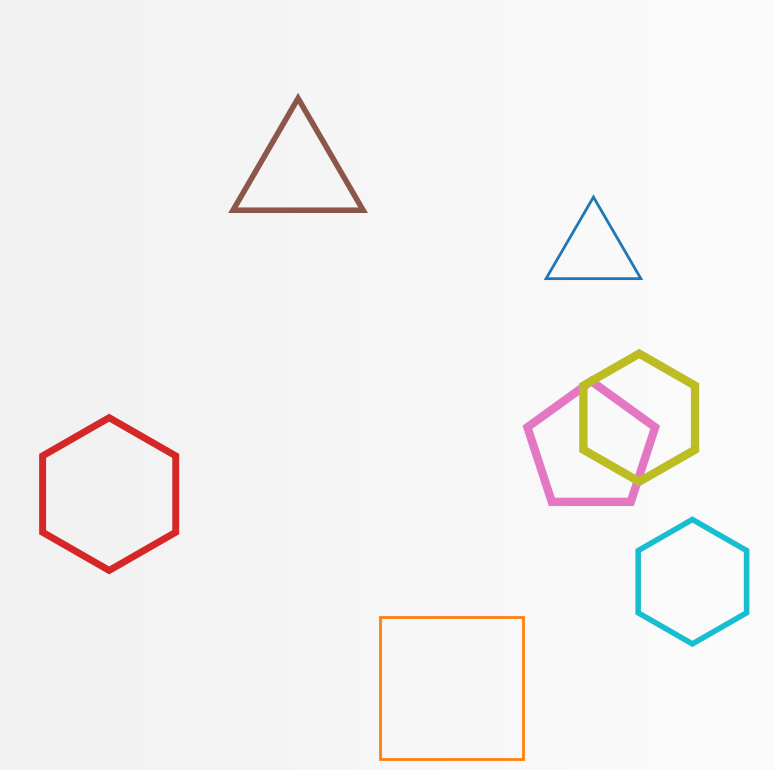[{"shape": "triangle", "thickness": 1, "radius": 0.35, "center": [0.766, 0.673]}, {"shape": "square", "thickness": 1, "radius": 0.46, "center": [0.582, 0.106]}, {"shape": "hexagon", "thickness": 2.5, "radius": 0.5, "center": [0.141, 0.358]}, {"shape": "triangle", "thickness": 2, "radius": 0.48, "center": [0.385, 0.775]}, {"shape": "pentagon", "thickness": 3, "radius": 0.43, "center": [0.763, 0.418]}, {"shape": "hexagon", "thickness": 3, "radius": 0.42, "center": [0.825, 0.458]}, {"shape": "hexagon", "thickness": 2, "radius": 0.4, "center": [0.893, 0.245]}]